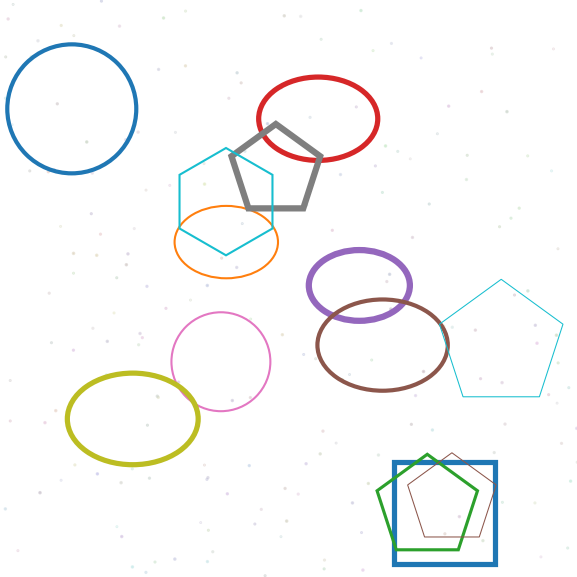[{"shape": "circle", "thickness": 2, "radius": 0.56, "center": [0.124, 0.811]}, {"shape": "square", "thickness": 2.5, "radius": 0.44, "center": [0.77, 0.111]}, {"shape": "oval", "thickness": 1, "radius": 0.45, "center": [0.392, 0.58]}, {"shape": "pentagon", "thickness": 1.5, "radius": 0.46, "center": [0.74, 0.121]}, {"shape": "oval", "thickness": 2.5, "radius": 0.52, "center": [0.551, 0.794]}, {"shape": "oval", "thickness": 3, "radius": 0.44, "center": [0.622, 0.505]}, {"shape": "oval", "thickness": 2, "radius": 0.56, "center": [0.663, 0.402]}, {"shape": "pentagon", "thickness": 0.5, "radius": 0.4, "center": [0.783, 0.134]}, {"shape": "circle", "thickness": 1, "radius": 0.43, "center": [0.383, 0.373]}, {"shape": "pentagon", "thickness": 3, "radius": 0.4, "center": [0.478, 0.704]}, {"shape": "oval", "thickness": 2.5, "radius": 0.57, "center": [0.23, 0.274]}, {"shape": "hexagon", "thickness": 1, "radius": 0.46, "center": [0.391, 0.65]}, {"shape": "pentagon", "thickness": 0.5, "radius": 0.56, "center": [0.868, 0.403]}]